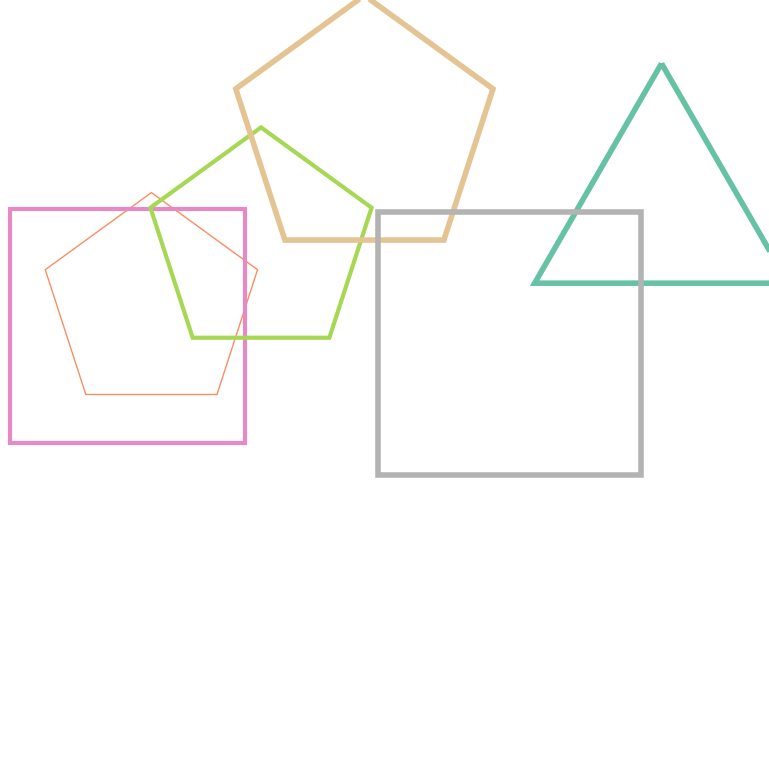[{"shape": "triangle", "thickness": 2, "radius": 0.95, "center": [0.859, 0.727]}, {"shape": "pentagon", "thickness": 0.5, "radius": 0.72, "center": [0.197, 0.605]}, {"shape": "square", "thickness": 1.5, "radius": 0.76, "center": [0.166, 0.576]}, {"shape": "pentagon", "thickness": 1.5, "radius": 0.76, "center": [0.339, 0.684]}, {"shape": "pentagon", "thickness": 2, "radius": 0.88, "center": [0.473, 0.83]}, {"shape": "square", "thickness": 2, "radius": 0.85, "center": [0.662, 0.554]}]